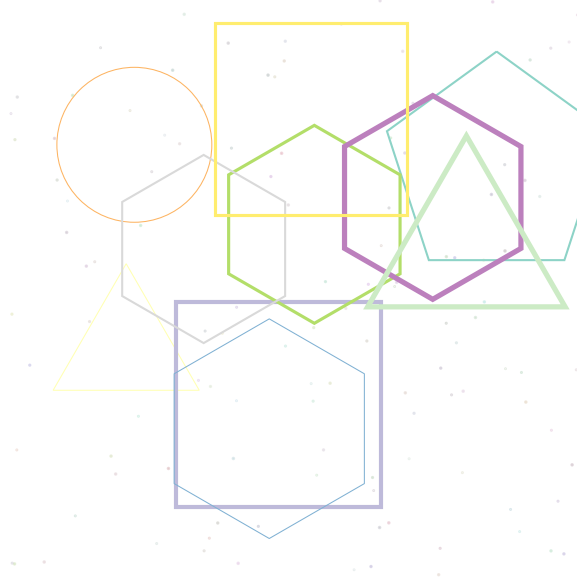[{"shape": "pentagon", "thickness": 1, "radius": 1.0, "center": [0.86, 0.71]}, {"shape": "triangle", "thickness": 0.5, "radius": 0.73, "center": [0.219, 0.396]}, {"shape": "square", "thickness": 2, "radius": 0.89, "center": [0.482, 0.299]}, {"shape": "hexagon", "thickness": 0.5, "radius": 0.95, "center": [0.466, 0.257]}, {"shape": "circle", "thickness": 0.5, "radius": 0.67, "center": [0.233, 0.748]}, {"shape": "hexagon", "thickness": 1.5, "radius": 0.86, "center": [0.544, 0.611]}, {"shape": "hexagon", "thickness": 1, "radius": 0.81, "center": [0.353, 0.568]}, {"shape": "hexagon", "thickness": 2.5, "radius": 0.88, "center": [0.749, 0.657]}, {"shape": "triangle", "thickness": 2.5, "radius": 0.99, "center": [0.808, 0.567]}, {"shape": "square", "thickness": 1.5, "radius": 0.83, "center": [0.538, 0.794]}]